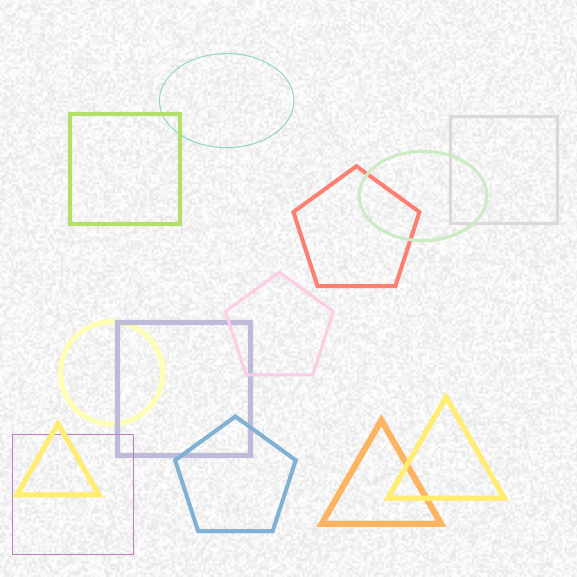[{"shape": "oval", "thickness": 0.5, "radius": 0.58, "center": [0.392, 0.825]}, {"shape": "circle", "thickness": 2.5, "radius": 0.44, "center": [0.193, 0.353]}, {"shape": "square", "thickness": 2.5, "radius": 0.58, "center": [0.317, 0.327]}, {"shape": "pentagon", "thickness": 2, "radius": 0.57, "center": [0.617, 0.597]}, {"shape": "pentagon", "thickness": 2, "radius": 0.55, "center": [0.408, 0.168]}, {"shape": "triangle", "thickness": 3, "radius": 0.6, "center": [0.66, 0.152]}, {"shape": "square", "thickness": 2, "radius": 0.48, "center": [0.216, 0.706]}, {"shape": "pentagon", "thickness": 1.5, "radius": 0.49, "center": [0.484, 0.43]}, {"shape": "square", "thickness": 1.5, "radius": 0.46, "center": [0.872, 0.706]}, {"shape": "square", "thickness": 0.5, "radius": 0.52, "center": [0.126, 0.143]}, {"shape": "oval", "thickness": 1.5, "radius": 0.55, "center": [0.733, 0.66]}, {"shape": "triangle", "thickness": 2.5, "radius": 0.41, "center": [0.1, 0.183]}, {"shape": "triangle", "thickness": 2.5, "radius": 0.58, "center": [0.773, 0.195]}]